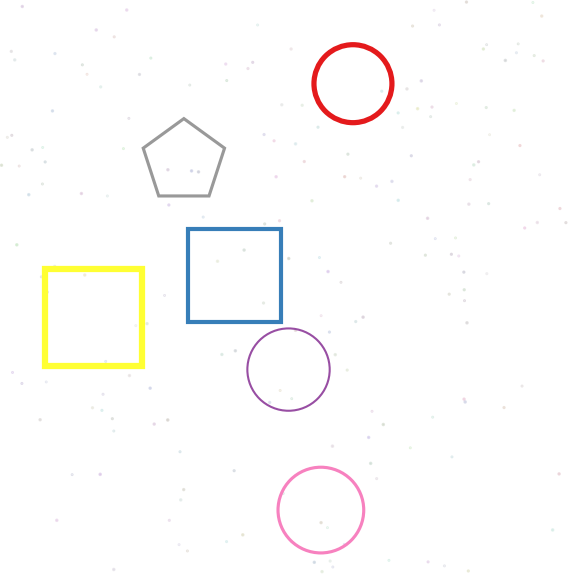[{"shape": "circle", "thickness": 2.5, "radius": 0.34, "center": [0.611, 0.854]}, {"shape": "square", "thickness": 2, "radius": 0.4, "center": [0.406, 0.523]}, {"shape": "circle", "thickness": 1, "radius": 0.36, "center": [0.5, 0.359]}, {"shape": "square", "thickness": 3, "radius": 0.42, "center": [0.162, 0.449]}, {"shape": "circle", "thickness": 1.5, "radius": 0.37, "center": [0.556, 0.116]}, {"shape": "pentagon", "thickness": 1.5, "radius": 0.37, "center": [0.318, 0.72]}]